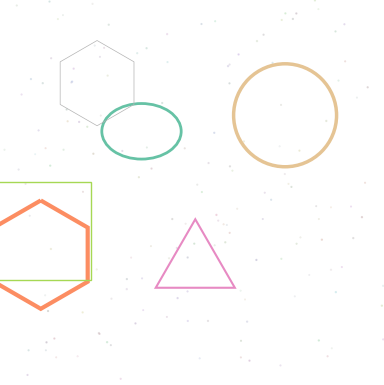[{"shape": "oval", "thickness": 2, "radius": 0.52, "center": [0.368, 0.659]}, {"shape": "hexagon", "thickness": 3, "radius": 0.7, "center": [0.106, 0.339]}, {"shape": "triangle", "thickness": 1.5, "radius": 0.59, "center": [0.507, 0.312]}, {"shape": "square", "thickness": 1, "radius": 0.64, "center": [0.108, 0.4]}, {"shape": "circle", "thickness": 2.5, "radius": 0.67, "center": [0.74, 0.701]}, {"shape": "hexagon", "thickness": 0.5, "radius": 0.55, "center": [0.252, 0.784]}]